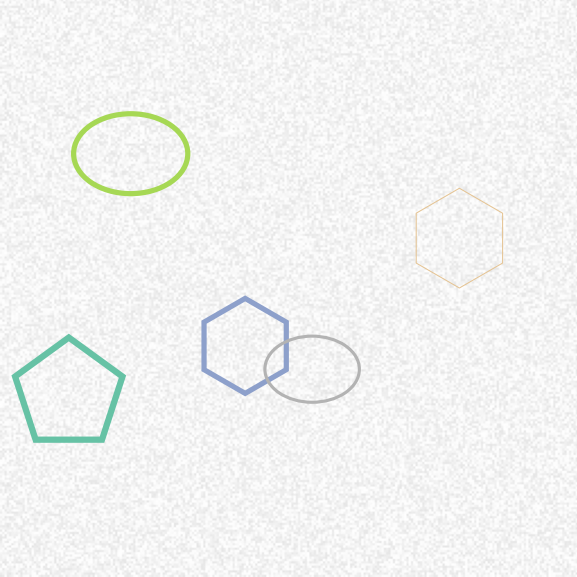[{"shape": "pentagon", "thickness": 3, "radius": 0.49, "center": [0.119, 0.317]}, {"shape": "hexagon", "thickness": 2.5, "radius": 0.41, "center": [0.425, 0.4]}, {"shape": "oval", "thickness": 2.5, "radius": 0.49, "center": [0.226, 0.733]}, {"shape": "hexagon", "thickness": 0.5, "radius": 0.43, "center": [0.795, 0.587]}, {"shape": "oval", "thickness": 1.5, "radius": 0.41, "center": [0.54, 0.36]}]